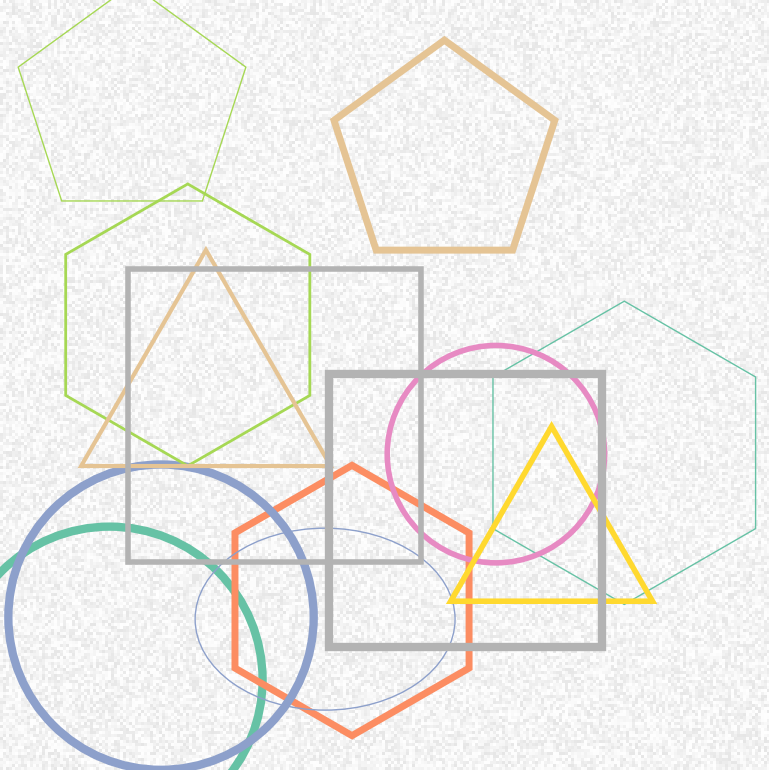[{"shape": "hexagon", "thickness": 0.5, "radius": 0.98, "center": [0.811, 0.412]}, {"shape": "circle", "thickness": 3, "radius": 0.99, "center": [0.142, 0.117]}, {"shape": "hexagon", "thickness": 2.5, "radius": 0.88, "center": [0.457, 0.22]}, {"shape": "circle", "thickness": 3, "radius": 0.99, "center": [0.209, 0.199]}, {"shape": "oval", "thickness": 0.5, "radius": 0.84, "center": [0.422, 0.196]}, {"shape": "circle", "thickness": 2, "radius": 0.71, "center": [0.644, 0.41]}, {"shape": "hexagon", "thickness": 1, "radius": 0.92, "center": [0.244, 0.578]}, {"shape": "pentagon", "thickness": 0.5, "radius": 0.78, "center": [0.171, 0.865]}, {"shape": "triangle", "thickness": 2, "radius": 0.76, "center": [0.716, 0.295]}, {"shape": "pentagon", "thickness": 2.5, "radius": 0.75, "center": [0.577, 0.797]}, {"shape": "triangle", "thickness": 1.5, "radius": 0.94, "center": [0.267, 0.488]}, {"shape": "square", "thickness": 2, "radius": 0.95, "center": [0.356, 0.461]}, {"shape": "square", "thickness": 3, "radius": 0.89, "center": [0.605, 0.337]}]